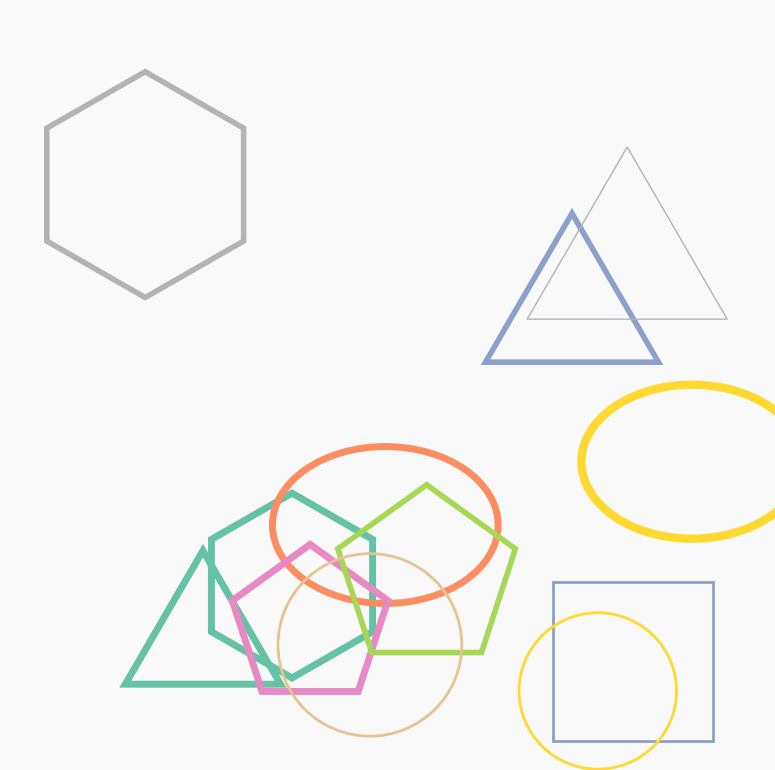[{"shape": "triangle", "thickness": 2.5, "radius": 0.58, "center": [0.262, 0.169]}, {"shape": "hexagon", "thickness": 2.5, "radius": 0.6, "center": [0.377, 0.24]}, {"shape": "oval", "thickness": 2.5, "radius": 0.73, "center": [0.497, 0.318]}, {"shape": "square", "thickness": 1, "radius": 0.52, "center": [0.817, 0.141]}, {"shape": "triangle", "thickness": 2, "radius": 0.64, "center": [0.738, 0.594]}, {"shape": "pentagon", "thickness": 2.5, "radius": 0.53, "center": [0.4, 0.187]}, {"shape": "pentagon", "thickness": 2, "radius": 0.6, "center": [0.55, 0.25]}, {"shape": "circle", "thickness": 1, "radius": 0.51, "center": [0.771, 0.103]}, {"shape": "oval", "thickness": 3, "radius": 0.71, "center": [0.893, 0.4]}, {"shape": "circle", "thickness": 1, "radius": 0.59, "center": [0.477, 0.162]}, {"shape": "hexagon", "thickness": 2, "radius": 0.73, "center": [0.187, 0.76]}, {"shape": "triangle", "thickness": 0.5, "radius": 0.75, "center": [0.809, 0.66]}]